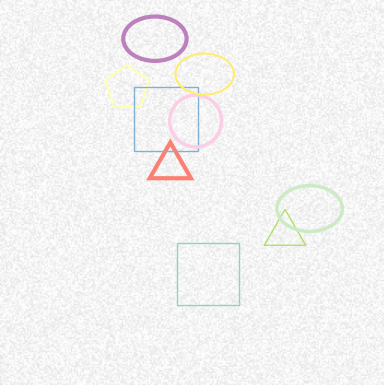[{"shape": "square", "thickness": 1, "radius": 0.4, "center": [0.541, 0.288]}, {"shape": "pentagon", "thickness": 1.5, "radius": 0.3, "center": [0.331, 0.772]}, {"shape": "triangle", "thickness": 3, "radius": 0.31, "center": [0.442, 0.568]}, {"shape": "square", "thickness": 1, "radius": 0.42, "center": [0.431, 0.691]}, {"shape": "triangle", "thickness": 1, "radius": 0.31, "center": [0.74, 0.394]}, {"shape": "circle", "thickness": 2.5, "radius": 0.34, "center": [0.508, 0.686]}, {"shape": "oval", "thickness": 3, "radius": 0.41, "center": [0.402, 0.899]}, {"shape": "oval", "thickness": 2.5, "radius": 0.42, "center": [0.804, 0.458]}, {"shape": "oval", "thickness": 1.5, "radius": 0.38, "center": [0.531, 0.808]}]